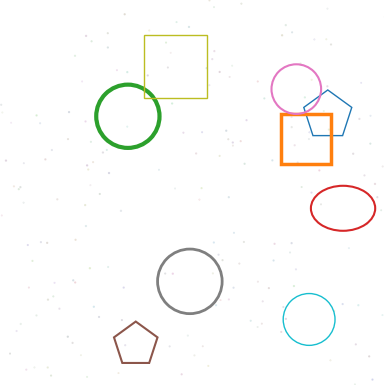[{"shape": "pentagon", "thickness": 1, "radius": 0.33, "center": [0.851, 0.701]}, {"shape": "square", "thickness": 2.5, "radius": 0.32, "center": [0.795, 0.639]}, {"shape": "circle", "thickness": 3, "radius": 0.41, "center": [0.332, 0.698]}, {"shape": "oval", "thickness": 1.5, "radius": 0.42, "center": [0.891, 0.459]}, {"shape": "pentagon", "thickness": 1.5, "radius": 0.3, "center": [0.353, 0.105]}, {"shape": "circle", "thickness": 1.5, "radius": 0.32, "center": [0.77, 0.769]}, {"shape": "circle", "thickness": 2, "radius": 0.42, "center": [0.493, 0.269]}, {"shape": "square", "thickness": 1, "radius": 0.41, "center": [0.456, 0.826]}, {"shape": "circle", "thickness": 1, "radius": 0.34, "center": [0.803, 0.17]}]